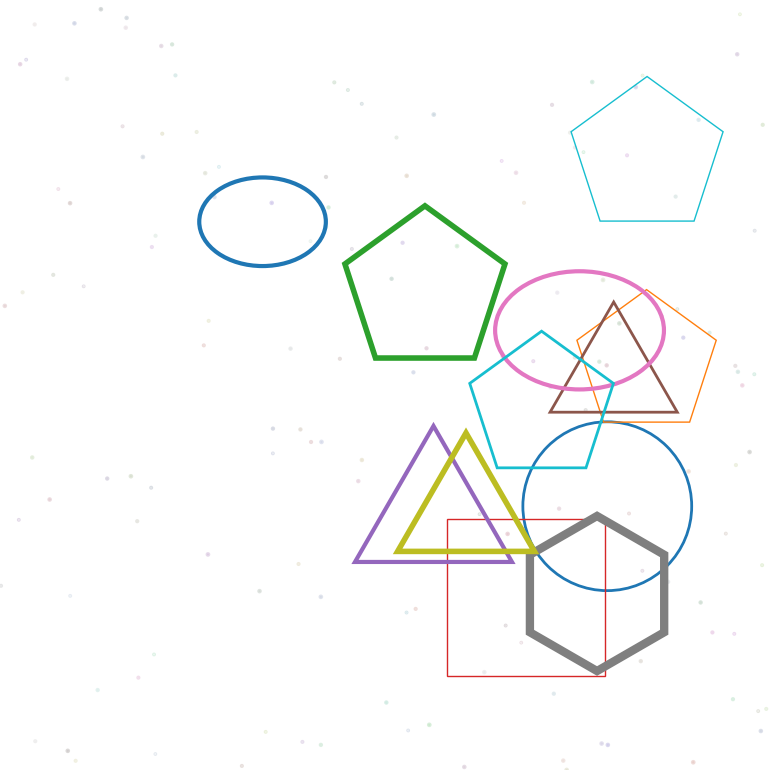[{"shape": "circle", "thickness": 1, "radius": 0.55, "center": [0.789, 0.343]}, {"shape": "oval", "thickness": 1.5, "radius": 0.41, "center": [0.341, 0.712]}, {"shape": "pentagon", "thickness": 0.5, "radius": 0.48, "center": [0.84, 0.529]}, {"shape": "pentagon", "thickness": 2, "radius": 0.55, "center": [0.552, 0.623]}, {"shape": "square", "thickness": 0.5, "radius": 0.51, "center": [0.683, 0.224]}, {"shape": "triangle", "thickness": 1.5, "radius": 0.59, "center": [0.563, 0.329]}, {"shape": "triangle", "thickness": 1, "radius": 0.48, "center": [0.797, 0.512]}, {"shape": "oval", "thickness": 1.5, "radius": 0.55, "center": [0.753, 0.571]}, {"shape": "hexagon", "thickness": 3, "radius": 0.5, "center": [0.775, 0.229]}, {"shape": "triangle", "thickness": 2, "radius": 0.51, "center": [0.605, 0.335]}, {"shape": "pentagon", "thickness": 1, "radius": 0.49, "center": [0.703, 0.472]}, {"shape": "pentagon", "thickness": 0.5, "radius": 0.52, "center": [0.84, 0.797]}]